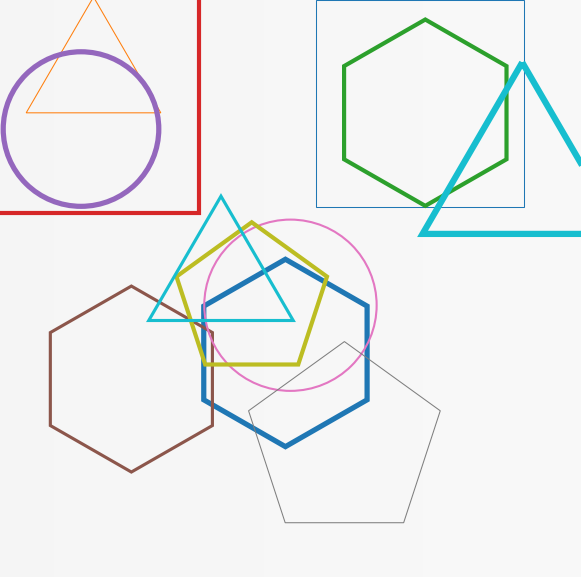[{"shape": "hexagon", "thickness": 2.5, "radius": 0.81, "center": [0.491, 0.388]}, {"shape": "square", "thickness": 0.5, "radius": 0.9, "center": [0.723, 0.82]}, {"shape": "triangle", "thickness": 0.5, "radius": 0.67, "center": [0.161, 0.871]}, {"shape": "hexagon", "thickness": 2, "radius": 0.81, "center": [0.732, 0.804]}, {"shape": "square", "thickness": 2, "radius": 0.97, "center": [0.149, 0.825]}, {"shape": "circle", "thickness": 2.5, "radius": 0.67, "center": [0.139, 0.776]}, {"shape": "hexagon", "thickness": 1.5, "radius": 0.8, "center": [0.226, 0.343]}, {"shape": "circle", "thickness": 1, "radius": 0.74, "center": [0.5, 0.471]}, {"shape": "pentagon", "thickness": 0.5, "radius": 0.87, "center": [0.593, 0.234]}, {"shape": "pentagon", "thickness": 2, "radius": 0.68, "center": [0.433, 0.478]}, {"shape": "triangle", "thickness": 1.5, "radius": 0.72, "center": [0.38, 0.516]}, {"shape": "triangle", "thickness": 3, "radius": 0.99, "center": [0.898, 0.693]}]